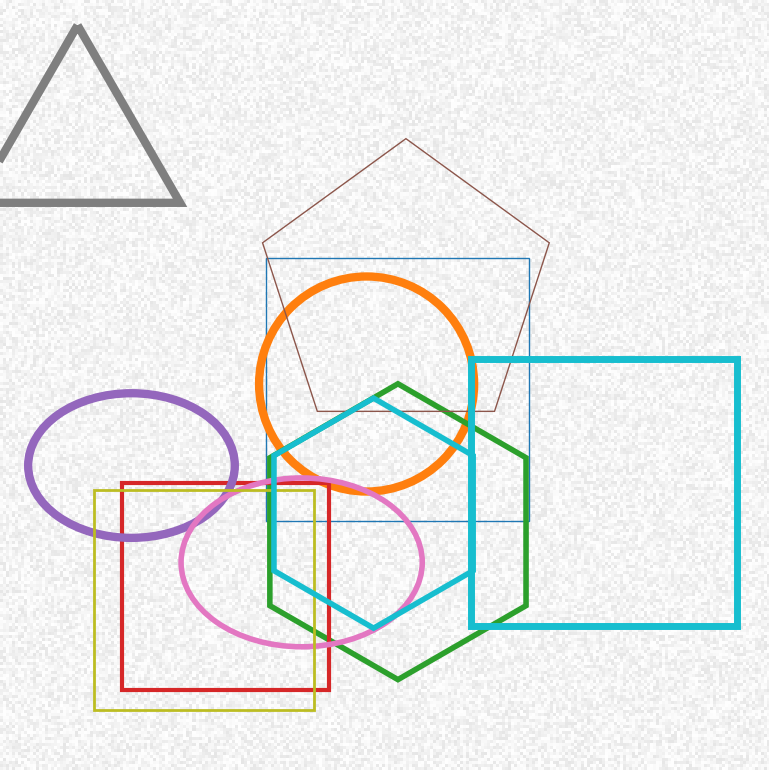[{"shape": "square", "thickness": 0.5, "radius": 0.85, "center": [0.516, 0.494]}, {"shape": "circle", "thickness": 3, "radius": 0.7, "center": [0.476, 0.501]}, {"shape": "hexagon", "thickness": 2, "radius": 0.96, "center": [0.517, 0.309]}, {"shape": "square", "thickness": 1.5, "radius": 0.67, "center": [0.292, 0.239]}, {"shape": "oval", "thickness": 3, "radius": 0.67, "center": [0.171, 0.395]}, {"shape": "pentagon", "thickness": 0.5, "radius": 0.98, "center": [0.527, 0.624]}, {"shape": "oval", "thickness": 2, "radius": 0.78, "center": [0.392, 0.27]}, {"shape": "triangle", "thickness": 3, "radius": 0.77, "center": [0.101, 0.813]}, {"shape": "square", "thickness": 1, "radius": 0.71, "center": [0.265, 0.221]}, {"shape": "hexagon", "thickness": 2, "radius": 0.75, "center": [0.485, 0.334]}, {"shape": "square", "thickness": 2.5, "radius": 0.86, "center": [0.784, 0.36]}]